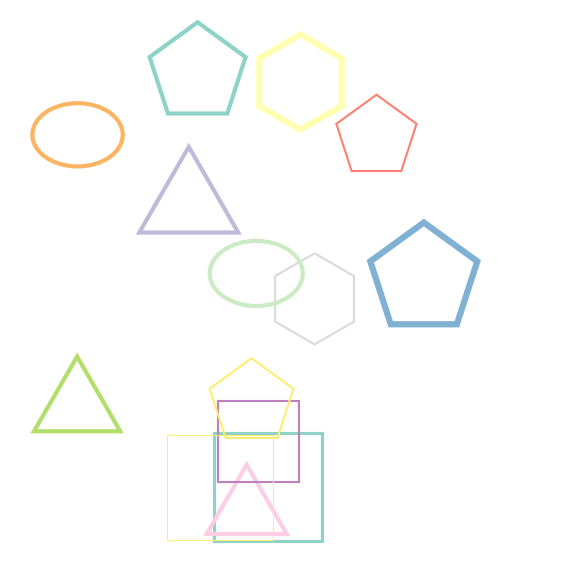[{"shape": "square", "thickness": 1.5, "radius": 0.47, "center": [0.464, 0.156]}, {"shape": "pentagon", "thickness": 2, "radius": 0.44, "center": [0.342, 0.873]}, {"shape": "hexagon", "thickness": 3, "radius": 0.41, "center": [0.52, 0.857]}, {"shape": "triangle", "thickness": 2, "radius": 0.49, "center": [0.327, 0.646]}, {"shape": "pentagon", "thickness": 1, "radius": 0.37, "center": [0.652, 0.762]}, {"shape": "pentagon", "thickness": 3, "radius": 0.49, "center": [0.734, 0.516]}, {"shape": "oval", "thickness": 2, "radius": 0.39, "center": [0.134, 0.766]}, {"shape": "triangle", "thickness": 2, "radius": 0.43, "center": [0.134, 0.295]}, {"shape": "triangle", "thickness": 2, "radius": 0.4, "center": [0.427, 0.115]}, {"shape": "hexagon", "thickness": 1, "radius": 0.39, "center": [0.545, 0.482]}, {"shape": "square", "thickness": 1, "radius": 0.35, "center": [0.447, 0.234]}, {"shape": "oval", "thickness": 2, "radius": 0.4, "center": [0.444, 0.526]}, {"shape": "pentagon", "thickness": 1, "radius": 0.38, "center": [0.436, 0.302]}, {"shape": "square", "thickness": 0.5, "radius": 0.46, "center": [0.381, 0.155]}]